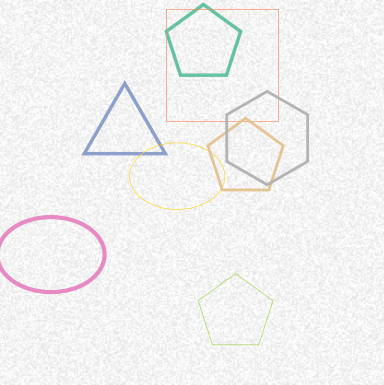[{"shape": "pentagon", "thickness": 2.5, "radius": 0.51, "center": [0.529, 0.887]}, {"shape": "square", "thickness": 0.5, "radius": 0.72, "center": [0.576, 0.831]}, {"shape": "triangle", "thickness": 2.5, "radius": 0.61, "center": [0.324, 0.662]}, {"shape": "oval", "thickness": 3, "radius": 0.7, "center": [0.132, 0.339]}, {"shape": "pentagon", "thickness": 0.5, "radius": 0.51, "center": [0.612, 0.187]}, {"shape": "oval", "thickness": 0.5, "radius": 0.62, "center": [0.46, 0.542]}, {"shape": "pentagon", "thickness": 2, "radius": 0.51, "center": [0.638, 0.59]}, {"shape": "hexagon", "thickness": 2, "radius": 0.61, "center": [0.694, 0.641]}]